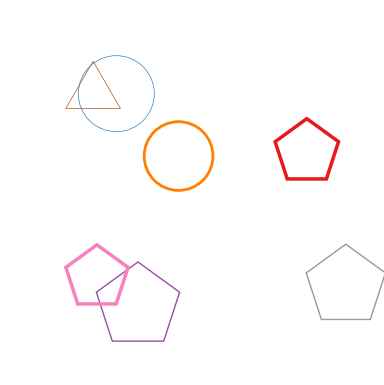[{"shape": "pentagon", "thickness": 2.5, "radius": 0.43, "center": [0.797, 0.605]}, {"shape": "circle", "thickness": 0.5, "radius": 0.49, "center": [0.302, 0.757]}, {"shape": "pentagon", "thickness": 1, "radius": 0.57, "center": [0.358, 0.206]}, {"shape": "circle", "thickness": 2, "radius": 0.45, "center": [0.464, 0.595]}, {"shape": "triangle", "thickness": 0.5, "radius": 0.41, "center": [0.242, 0.759]}, {"shape": "pentagon", "thickness": 2.5, "radius": 0.42, "center": [0.252, 0.279]}, {"shape": "pentagon", "thickness": 1, "radius": 0.54, "center": [0.898, 0.258]}]